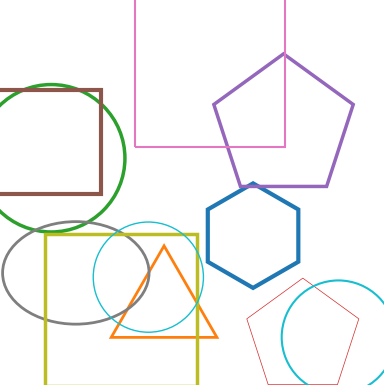[{"shape": "hexagon", "thickness": 3, "radius": 0.68, "center": [0.657, 0.388]}, {"shape": "triangle", "thickness": 2, "radius": 0.79, "center": [0.426, 0.203]}, {"shape": "circle", "thickness": 2.5, "radius": 0.96, "center": [0.133, 0.589]}, {"shape": "pentagon", "thickness": 0.5, "radius": 0.76, "center": [0.787, 0.125]}, {"shape": "pentagon", "thickness": 2.5, "radius": 0.95, "center": [0.736, 0.67]}, {"shape": "square", "thickness": 3, "radius": 0.68, "center": [0.127, 0.631]}, {"shape": "square", "thickness": 1.5, "radius": 0.97, "center": [0.545, 0.812]}, {"shape": "oval", "thickness": 2, "radius": 0.95, "center": [0.197, 0.291]}, {"shape": "square", "thickness": 2.5, "radius": 0.98, "center": [0.315, 0.195]}, {"shape": "circle", "thickness": 1, "radius": 0.72, "center": [0.385, 0.28]}, {"shape": "circle", "thickness": 1.5, "radius": 0.74, "center": [0.879, 0.124]}]